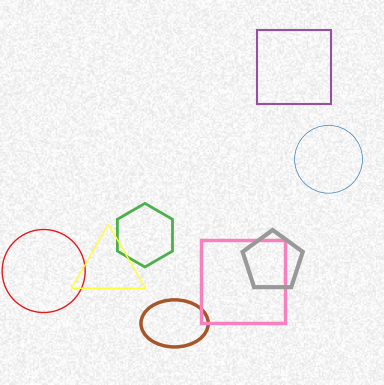[{"shape": "circle", "thickness": 1, "radius": 0.54, "center": [0.113, 0.296]}, {"shape": "circle", "thickness": 0.5, "radius": 0.44, "center": [0.853, 0.586]}, {"shape": "hexagon", "thickness": 2, "radius": 0.41, "center": [0.376, 0.389]}, {"shape": "square", "thickness": 1.5, "radius": 0.48, "center": [0.763, 0.825]}, {"shape": "triangle", "thickness": 1, "radius": 0.55, "center": [0.282, 0.307]}, {"shape": "oval", "thickness": 2.5, "radius": 0.44, "center": [0.453, 0.16]}, {"shape": "square", "thickness": 2.5, "radius": 0.54, "center": [0.631, 0.269]}, {"shape": "pentagon", "thickness": 3, "radius": 0.41, "center": [0.708, 0.321]}]